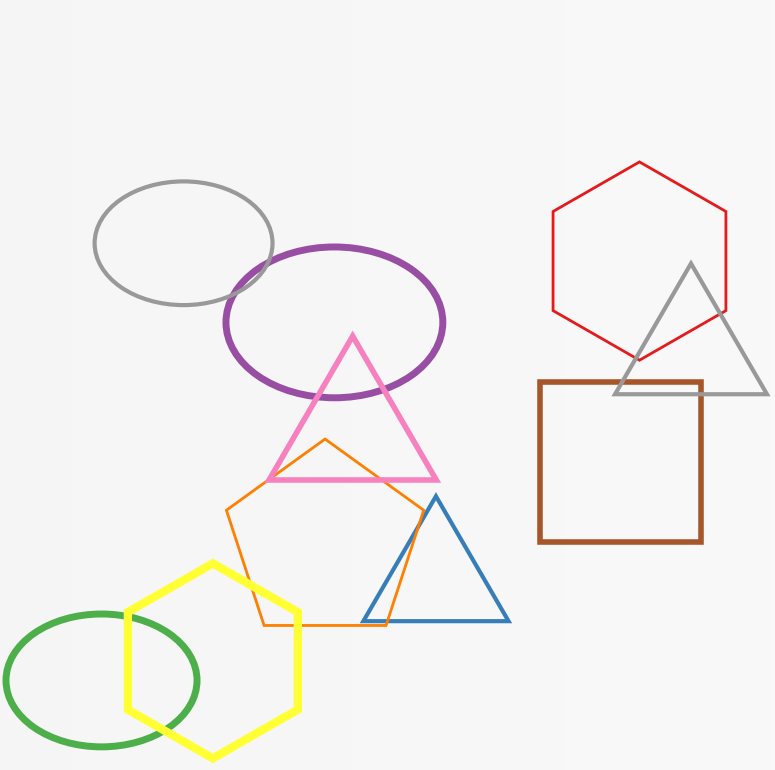[{"shape": "hexagon", "thickness": 1, "radius": 0.64, "center": [0.825, 0.661]}, {"shape": "triangle", "thickness": 1.5, "radius": 0.54, "center": [0.563, 0.247]}, {"shape": "oval", "thickness": 2.5, "radius": 0.62, "center": [0.131, 0.116]}, {"shape": "oval", "thickness": 2.5, "radius": 0.7, "center": [0.431, 0.581]}, {"shape": "pentagon", "thickness": 1, "radius": 0.67, "center": [0.419, 0.296]}, {"shape": "hexagon", "thickness": 3, "radius": 0.63, "center": [0.275, 0.142]}, {"shape": "square", "thickness": 2, "radius": 0.52, "center": [0.801, 0.4]}, {"shape": "triangle", "thickness": 2, "radius": 0.62, "center": [0.455, 0.439]}, {"shape": "triangle", "thickness": 1.5, "radius": 0.57, "center": [0.892, 0.545]}, {"shape": "oval", "thickness": 1.5, "radius": 0.57, "center": [0.237, 0.684]}]